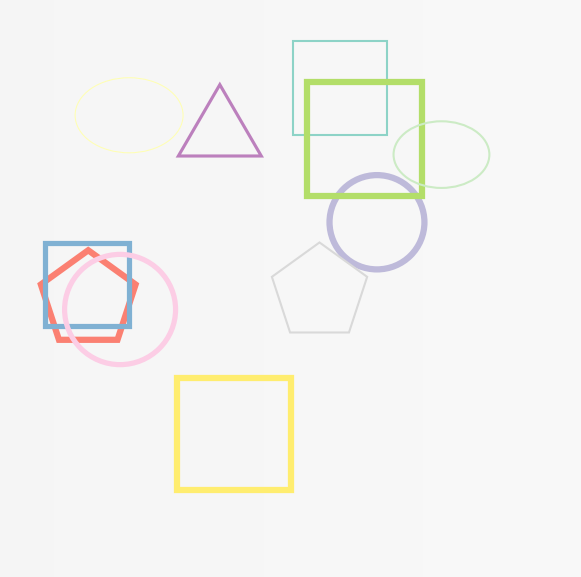[{"shape": "square", "thickness": 1, "radius": 0.4, "center": [0.586, 0.847]}, {"shape": "oval", "thickness": 0.5, "radius": 0.46, "center": [0.222, 0.8]}, {"shape": "circle", "thickness": 3, "radius": 0.41, "center": [0.649, 0.614]}, {"shape": "pentagon", "thickness": 3, "radius": 0.43, "center": [0.152, 0.48]}, {"shape": "square", "thickness": 2.5, "radius": 0.36, "center": [0.149, 0.507]}, {"shape": "square", "thickness": 3, "radius": 0.49, "center": [0.627, 0.759]}, {"shape": "circle", "thickness": 2.5, "radius": 0.48, "center": [0.207, 0.463]}, {"shape": "pentagon", "thickness": 1, "radius": 0.43, "center": [0.55, 0.493]}, {"shape": "triangle", "thickness": 1.5, "radius": 0.41, "center": [0.378, 0.77]}, {"shape": "oval", "thickness": 1, "radius": 0.41, "center": [0.76, 0.731]}, {"shape": "square", "thickness": 3, "radius": 0.49, "center": [0.403, 0.247]}]